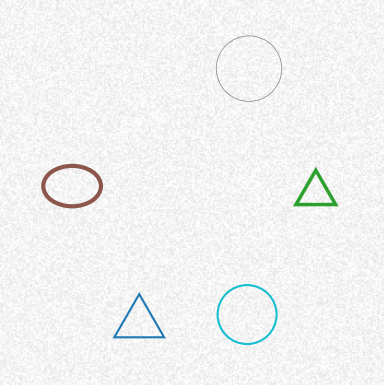[{"shape": "triangle", "thickness": 1.5, "radius": 0.37, "center": [0.362, 0.161]}, {"shape": "triangle", "thickness": 2.5, "radius": 0.3, "center": [0.82, 0.498]}, {"shape": "oval", "thickness": 3, "radius": 0.37, "center": [0.187, 0.517]}, {"shape": "circle", "thickness": 0.5, "radius": 0.43, "center": [0.647, 0.822]}, {"shape": "circle", "thickness": 1.5, "radius": 0.38, "center": [0.642, 0.183]}]